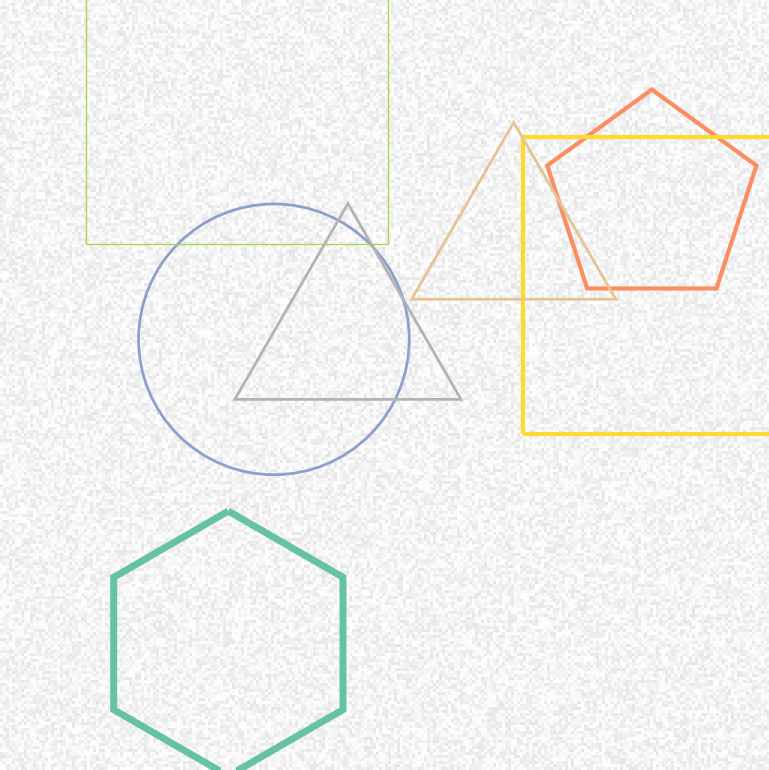[{"shape": "hexagon", "thickness": 2.5, "radius": 0.86, "center": [0.297, 0.164]}, {"shape": "pentagon", "thickness": 1.5, "radius": 0.71, "center": [0.847, 0.741]}, {"shape": "circle", "thickness": 1, "radius": 0.88, "center": [0.356, 0.559]}, {"shape": "square", "thickness": 0.5, "radius": 0.98, "center": [0.308, 0.878]}, {"shape": "square", "thickness": 1.5, "radius": 0.96, "center": [0.872, 0.629]}, {"shape": "triangle", "thickness": 1, "radius": 0.77, "center": [0.667, 0.688]}, {"shape": "triangle", "thickness": 1, "radius": 0.85, "center": [0.452, 0.566]}]